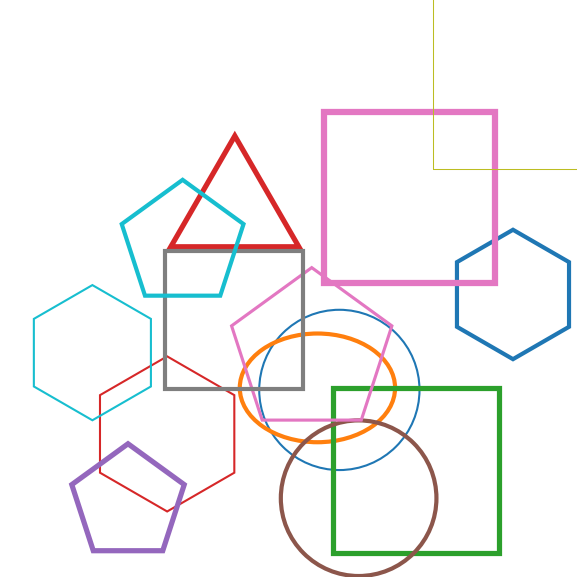[{"shape": "hexagon", "thickness": 2, "radius": 0.56, "center": [0.888, 0.489]}, {"shape": "circle", "thickness": 1, "radius": 0.69, "center": [0.588, 0.324]}, {"shape": "oval", "thickness": 2, "radius": 0.67, "center": [0.55, 0.327]}, {"shape": "square", "thickness": 2.5, "radius": 0.72, "center": [0.72, 0.184]}, {"shape": "triangle", "thickness": 2.5, "radius": 0.64, "center": [0.407, 0.636]}, {"shape": "hexagon", "thickness": 1, "radius": 0.67, "center": [0.289, 0.248]}, {"shape": "pentagon", "thickness": 2.5, "radius": 0.51, "center": [0.222, 0.128]}, {"shape": "circle", "thickness": 2, "radius": 0.67, "center": [0.621, 0.136]}, {"shape": "pentagon", "thickness": 1.5, "radius": 0.73, "center": [0.54, 0.39]}, {"shape": "square", "thickness": 3, "radius": 0.74, "center": [0.709, 0.658]}, {"shape": "square", "thickness": 2, "radius": 0.6, "center": [0.405, 0.445]}, {"shape": "square", "thickness": 0.5, "radius": 0.74, "center": [0.897, 0.854]}, {"shape": "pentagon", "thickness": 2, "radius": 0.55, "center": [0.316, 0.577]}, {"shape": "hexagon", "thickness": 1, "radius": 0.59, "center": [0.16, 0.388]}]